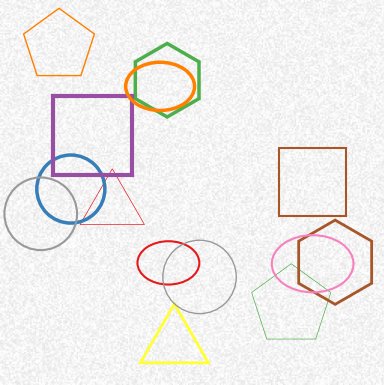[{"shape": "triangle", "thickness": 0.5, "radius": 0.48, "center": [0.292, 0.465]}, {"shape": "oval", "thickness": 1.5, "radius": 0.4, "center": [0.437, 0.317]}, {"shape": "circle", "thickness": 2.5, "radius": 0.44, "center": [0.184, 0.509]}, {"shape": "hexagon", "thickness": 2.5, "radius": 0.48, "center": [0.434, 0.792]}, {"shape": "pentagon", "thickness": 0.5, "radius": 0.54, "center": [0.756, 0.207]}, {"shape": "square", "thickness": 3, "radius": 0.51, "center": [0.24, 0.649]}, {"shape": "pentagon", "thickness": 1, "radius": 0.48, "center": [0.153, 0.882]}, {"shape": "oval", "thickness": 2.5, "radius": 0.45, "center": [0.416, 0.776]}, {"shape": "triangle", "thickness": 2, "radius": 0.51, "center": [0.453, 0.109]}, {"shape": "square", "thickness": 1.5, "radius": 0.44, "center": [0.812, 0.527]}, {"shape": "hexagon", "thickness": 2, "radius": 0.55, "center": [0.871, 0.319]}, {"shape": "oval", "thickness": 1.5, "radius": 0.53, "center": [0.812, 0.315]}, {"shape": "circle", "thickness": 1.5, "radius": 0.47, "center": [0.106, 0.445]}, {"shape": "circle", "thickness": 1, "radius": 0.48, "center": [0.518, 0.281]}]